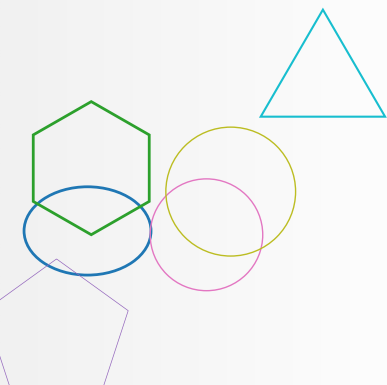[{"shape": "oval", "thickness": 2, "radius": 0.82, "center": [0.226, 0.4]}, {"shape": "hexagon", "thickness": 2, "radius": 0.86, "center": [0.235, 0.563]}, {"shape": "pentagon", "thickness": 0.5, "radius": 0.97, "center": [0.146, 0.133]}, {"shape": "circle", "thickness": 1, "radius": 0.73, "center": [0.533, 0.39]}, {"shape": "circle", "thickness": 1, "radius": 0.84, "center": [0.595, 0.502]}, {"shape": "triangle", "thickness": 1.5, "radius": 0.93, "center": [0.833, 0.79]}]